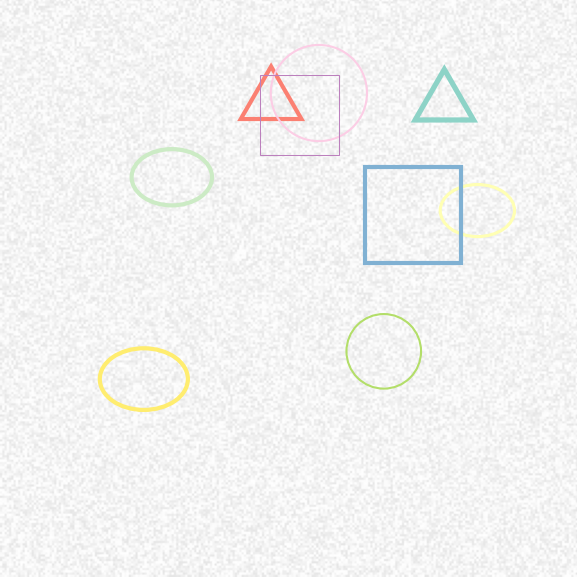[{"shape": "triangle", "thickness": 2.5, "radius": 0.29, "center": [0.769, 0.821]}, {"shape": "oval", "thickness": 1.5, "radius": 0.32, "center": [0.827, 0.635]}, {"shape": "triangle", "thickness": 2, "radius": 0.3, "center": [0.469, 0.823]}, {"shape": "square", "thickness": 2, "radius": 0.42, "center": [0.715, 0.626]}, {"shape": "circle", "thickness": 1, "radius": 0.32, "center": [0.665, 0.391]}, {"shape": "circle", "thickness": 1, "radius": 0.42, "center": [0.552, 0.838]}, {"shape": "square", "thickness": 0.5, "radius": 0.34, "center": [0.519, 0.8]}, {"shape": "oval", "thickness": 2, "radius": 0.35, "center": [0.298, 0.692]}, {"shape": "oval", "thickness": 2, "radius": 0.38, "center": [0.249, 0.343]}]